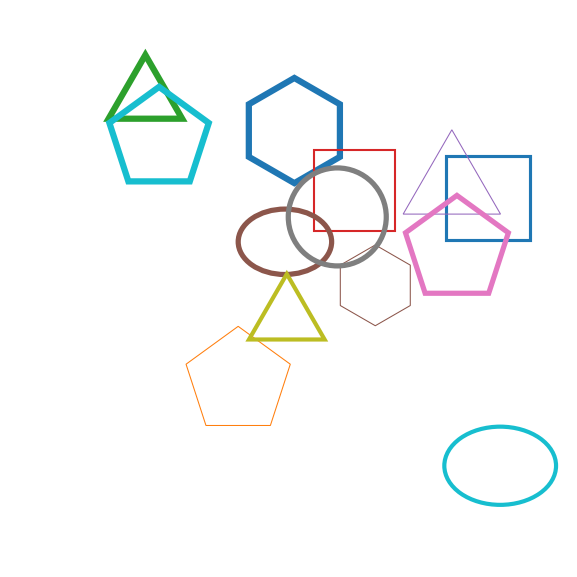[{"shape": "hexagon", "thickness": 3, "radius": 0.46, "center": [0.51, 0.773]}, {"shape": "square", "thickness": 1.5, "radius": 0.37, "center": [0.845, 0.656]}, {"shape": "pentagon", "thickness": 0.5, "radius": 0.47, "center": [0.412, 0.339]}, {"shape": "triangle", "thickness": 3, "radius": 0.37, "center": [0.252, 0.83]}, {"shape": "square", "thickness": 1, "radius": 0.35, "center": [0.613, 0.67]}, {"shape": "triangle", "thickness": 0.5, "radius": 0.49, "center": [0.782, 0.677]}, {"shape": "hexagon", "thickness": 0.5, "radius": 0.35, "center": [0.65, 0.505]}, {"shape": "oval", "thickness": 2.5, "radius": 0.4, "center": [0.493, 0.58]}, {"shape": "pentagon", "thickness": 2.5, "radius": 0.47, "center": [0.791, 0.567]}, {"shape": "circle", "thickness": 2.5, "radius": 0.42, "center": [0.584, 0.624]}, {"shape": "triangle", "thickness": 2, "radius": 0.38, "center": [0.497, 0.449]}, {"shape": "pentagon", "thickness": 3, "radius": 0.45, "center": [0.275, 0.758]}, {"shape": "oval", "thickness": 2, "radius": 0.48, "center": [0.866, 0.193]}]